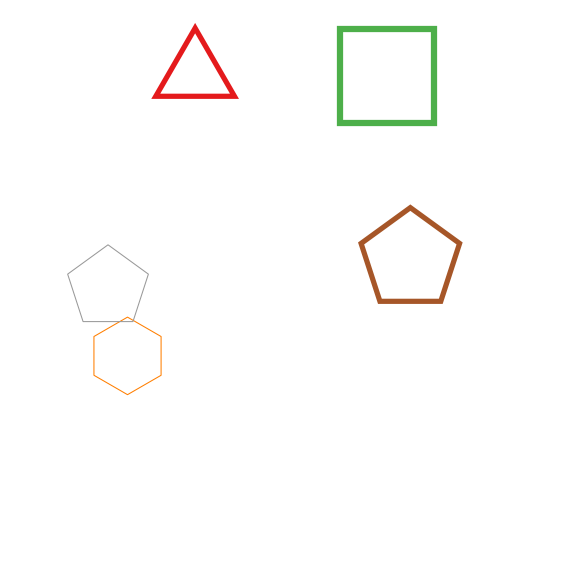[{"shape": "triangle", "thickness": 2.5, "radius": 0.39, "center": [0.338, 0.872]}, {"shape": "square", "thickness": 3, "radius": 0.41, "center": [0.67, 0.867]}, {"shape": "hexagon", "thickness": 0.5, "radius": 0.34, "center": [0.221, 0.383]}, {"shape": "pentagon", "thickness": 2.5, "radius": 0.45, "center": [0.711, 0.55]}, {"shape": "pentagon", "thickness": 0.5, "radius": 0.37, "center": [0.187, 0.502]}]